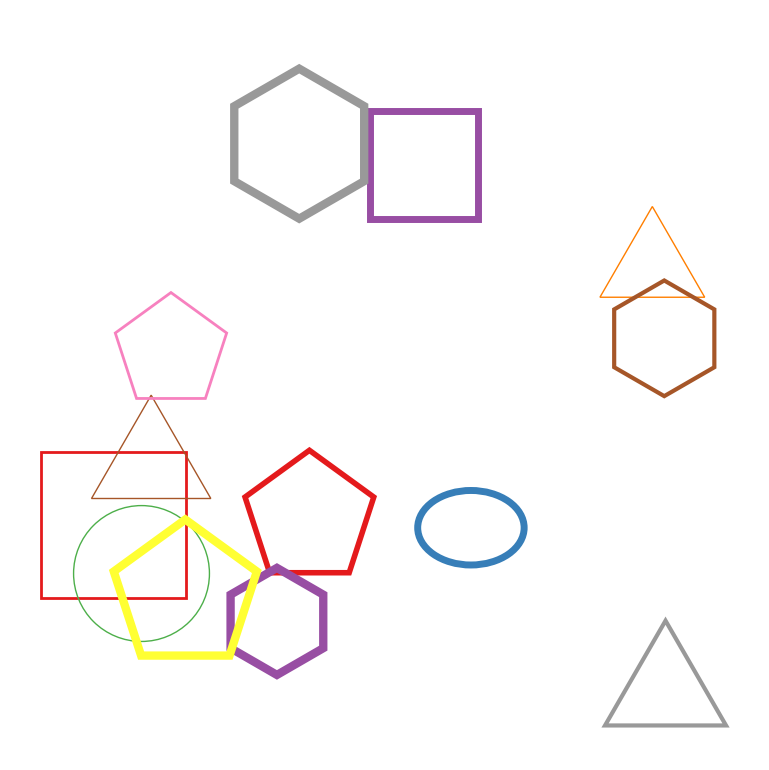[{"shape": "pentagon", "thickness": 2, "radius": 0.44, "center": [0.402, 0.327]}, {"shape": "square", "thickness": 1, "radius": 0.47, "center": [0.148, 0.318]}, {"shape": "oval", "thickness": 2.5, "radius": 0.35, "center": [0.612, 0.315]}, {"shape": "circle", "thickness": 0.5, "radius": 0.44, "center": [0.184, 0.255]}, {"shape": "hexagon", "thickness": 3, "radius": 0.35, "center": [0.36, 0.193]}, {"shape": "square", "thickness": 2.5, "radius": 0.35, "center": [0.551, 0.785]}, {"shape": "triangle", "thickness": 0.5, "radius": 0.39, "center": [0.847, 0.653]}, {"shape": "pentagon", "thickness": 3, "radius": 0.49, "center": [0.241, 0.228]}, {"shape": "triangle", "thickness": 0.5, "radius": 0.45, "center": [0.196, 0.397]}, {"shape": "hexagon", "thickness": 1.5, "radius": 0.38, "center": [0.863, 0.561]}, {"shape": "pentagon", "thickness": 1, "radius": 0.38, "center": [0.222, 0.544]}, {"shape": "triangle", "thickness": 1.5, "radius": 0.45, "center": [0.864, 0.103]}, {"shape": "hexagon", "thickness": 3, "radius": 0.49, "center": [0.389, 0.813]}]